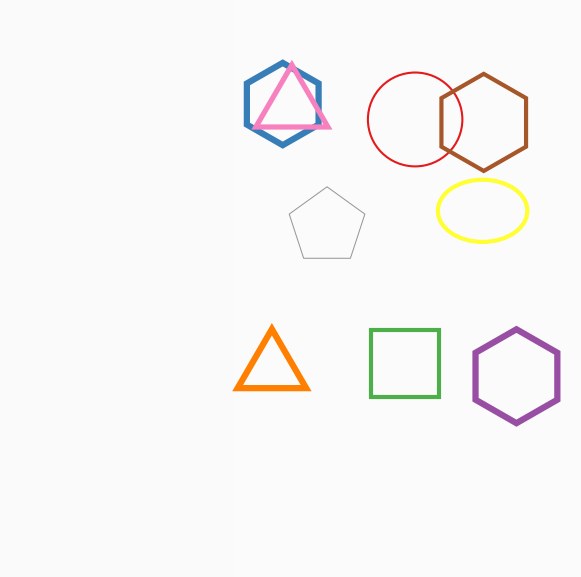[{"shape": "circle", "thickness": 1, "radius": 0.41, "center": [0.714, 0.792]}, {"shape": "hexagon", "thickness": 3, "radius": 0.36, "center": [0.486, 0.819]}, {"shape": "square", "thickness": 2, "radius": 0.29, "center": [0.697, 0.37]}, {"shape": "hexagon", "thickness": 3, "radius": 0.41, "center": [0.889, 0.348]}, {"shape": "triangle", "thickness": 3, "radius": 0.34, "center": [0.468, 0.361]}, {"shape": "oval", "thickness": 2, "radius": 0.38, "center": [0.83, 0.634]}, {"shape": "hexagon", "thickness": 2, "radius": 0.42, "center": [0.832, 0.787]}, {"shape": "triangle", "thickness": 2.5, "radius": 0.36, "center": [0.502, 0.815]}, {"shape": "pentagon", "thickness": 0.5, "radius": 0.34, "center": [0.563, 0.607]}]